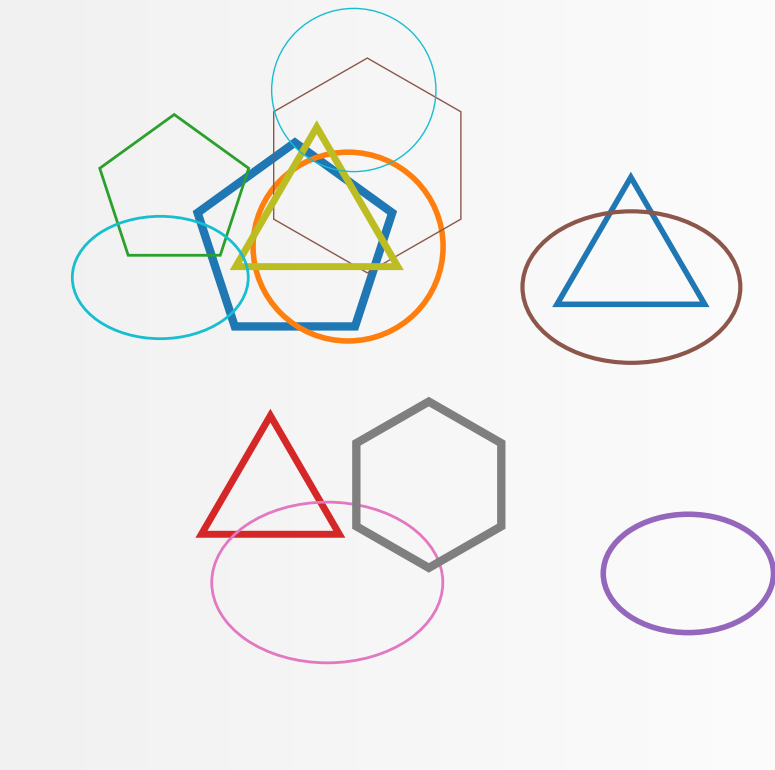[{"shape": "pentagon", "thickness": 3, "radius": 0.66, "center": [0.381, 0.683]}, {"shape": "triangle", "thickness": 2, "radius": 0.55, "center": [0.814, 0.66]}, {"shape": "circle", "thickness": 2, "radius": 0.61, "center": [0.449, 0.68]}, {"shape": "pentagon", "thickness": 1, "radius": 0.51, "center": [0.225, 0.75]}, {"shape": "triangle", "thickness": 2.5, "radius": 0.51, "center": [0.349, 0.357]}, {"shape": "oval", "thickness": 2, "radius": 0.55, "center": [0.888, 0.255]}, {"shape": "oval", "thickness": 1.5, "radius": 0.7, "center": [0.815, 0.627]}, {"shape": "hexagon", "thickness": 0.5, "radius": 0.7, "center": [0.474, 0.785]}, {"shape": "oval", "thickness": 1, "radius": 0.75, "center": [0.422, 0.244]}, {"shape": "hexagon", "thickness": 3, "radius": 0.54, "center": [0.553, 0.37]}, {"shape": "triangle", "thickness": 2.5, "radius": 0.6, "center": [0.409, 0.714]}, {"shape": "circle", "thickness": 0.5, "radius": 0.53, "center": [0.456, 0.883]}, {"shape": "oval", "thickness": 1, "radius": 0.57, "center": [0.207, 0.64]}]